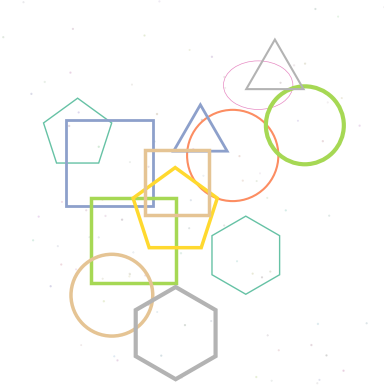[{"shape": "hexagon", "thickness": 1, "radius": 0.51, "center": [0.638, 0.337]}, {"shape": "pentagon", "thickness": 1, "radius": 0.47, "center": [0.202, 0.652]}, {"shape": "circle", "thickness": 1.5, "radius": 0.59, "center": [0.604, 0.596]}, {"shape": "triangle", "thickness": 2, "radius": 0.4, "center": [0.52, 0.648]}, {"shape": "square", "thickness": 2, "radius": 0.56, "center": [0.285, 0.577]}, {"shape": "oval", "thickness": 0.5, "radius": 0.45, "center": [0.671, 0.779]}, {"shape": "circle", "thickness": 3, "radius": 0.51, "center": [0.792, 0.675]}, {"shape": "square", "thickness": 2.5, "radius": 0.56, "center": [0.347, 0.375]}, {"shape": "pentagon", "thickness": 2.5, "radius": 0.58, "center": [0.455, 0.45]}, {"shape": "circle", "thickness": 2.5, "radius": 0.53, "center": [0.291, 0.233]}, {"shape": "square", "thickness": 2.5, "radius": 0.42, "center": [0.46, 0.526]}, {"shape": "triangle", "thickness": 1.5, "radius": 0.43, "center": [0.714, 0.811]}, {"shape": "hexagon", "thickness": 3, "radius": 0.6, "center": [0.456, 0.135]}]